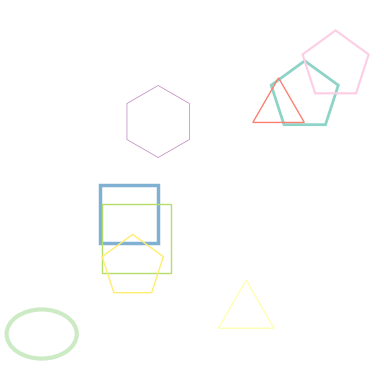[{"shape": "pentagon", "thickness": 2, "radius": 0.46, "center": [0.792, 0.75]}, {"shape": "triangle", "thickness": 1, "radius": 0.42, "center": [0.639, 0.189]}, {"shape": "triangle", "thickness": 1, "radius": 0.39, "center": [0.724, 0.721]}, {"shape": "square", "thickness": 2.5, "radius": 0.37, "center": [0.336, 0.444]}, {"shape": "square", "thickness": 1, "radius": 0.45, "center": [0.356, 0.381]}, {"shape": "pentagon", "thickness": 1.5, "radius": 0.45, "center": [0.872, 0.831]}, {"shape": "hexagon", "thickness": 0.5, "radius": 0.47, "center": [0.411, 0.684]}, {"shape": "oval", "thickness": 3, "radius": 0.46, "center": [0.108, 0.132]}, {"shape": "pentagon", "thickness": 1, "radius": 0.42, "center": [0.345, 0.308]}]